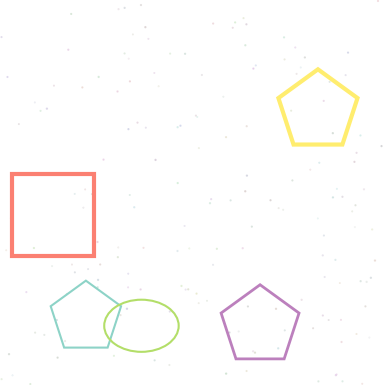[{"shape": "pentagon", "thickness": 1.5, "radius": 0.48, "center": [0.223, 0.175]}, {"shape": "square", "thickness": 3, "radius": 0.53, "center": [0.139, 0.442]}, {"shape": "oval", "thickness": 1.5, "radius": 0.48, "center": [0.367, 0.154]}, {"shape": "pentagon", "thickness": 2, "radius": 0.53, "center": [0.676, 0.154]}, {"shape": "pentagon", "thickness": 3, "radius": 0.54, "center": [0.826, 0.712]}]